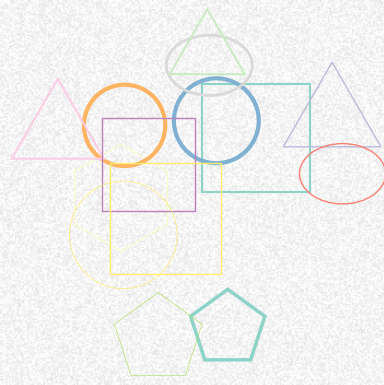[{"shape": "pentagon", "thickness": 2.5, "radius": 0.51, "center": [0.592, 0.147]}, {"shape": "square", "thickness": 1.5, "radius": 0.7, "center": [0.665, 0.642]}, {"shape": "hexagon", "thickness": 0.5, "radius": 0.69, "center": [0.314, 0.486]}, {"shape": "triangle", "thickness": 1, "radius": 0.73, "center": [0.863, 0.692]}, {"shape": "oval", "thickness": 1, "radius": 0.56, "center": [0.89, 0.549]}, {"shape": "circle", "thickness": 3, "radius": 0.55, "center": [0.562, 0.686]}, {"shape": "circle", "thickness": 3, "radius": 0.53, "center": [0.324, 0.674]}, {"shape": "pentagon", "thickness": 0.5, "radius": 0.6, "center": [0.411, 0.121]}, {"shape": "triangle", "thickness": 1.5, "radius": 0.69, "center": [0.15, 0.657]}, {"shape": "oval", "thickness": 2, "radius": 0.56, "center": [0.544, 0.83]}, {"shape": "square", "thickness": 1, "radius": 0.6, "center": [0.386, 0.574]}, {"shape": "triangle", "thickness": 1.5, "radius": 0.56, "center": [0.538, 0.864]}, {"shape": "circle", "thickness": 0.5, "radius": 0.7, "center": [0.32, 0.39]}, {"shape": "square", "thickness": 1, "radius": 0.72, "center": [0.429, 0.432]}]